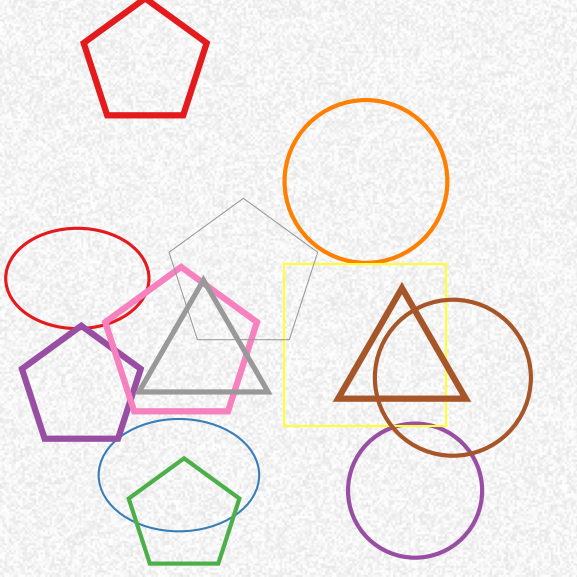[{"shape": "pentagon", "thickness": 3, "radius": 0.56, "center": [0.251, 0.89]}, {"shape": "oval", "thickness": 1.5, "radius": 0.62, "center": [0.134, 0.517]}, {"shape": "oval", "thickness": 1, "radius": 0.69, "center": [0.31, 0.176]}, {"shape": "pentagon", "thickness": 2, "radius": 0.5, "center": [0.319, 0.105]}, {"shape": "pentagon", "thickness": 3, "radius": 0.54, "center": [0.141, 0.327]}, {"shape": "circle", "thickness": 2, "radius": 0.58, "center": [0.719, 0.15]}, {"shape": "circle", "thickness": 2, "radius": 0.7, "center": [0.634, 0.685]}, {"shape": "square", "thickness": 1, "radius": 0.7, "center": [0.632, 0.401]}, {"shape": "triangle", "thickness": 3, "radius": 0.64, "center": [0.696, 0.373]}, {"shape": "circle", "thickness": 2, "radius": 0.68, "center": [0.784, 0.345]}, {"shape": "pentagon", "thickness": 3, "radius": 0.69, "center": [0.314, 0.399]}, {"shape": "triangle", "thickness": 2.5, "radius": 0.65, "center": [0.352, 0.385]}, {"shape": "pentagon", "thickness": 0.5, "radius": 0.68, "center": [0.421, 0.52]}]